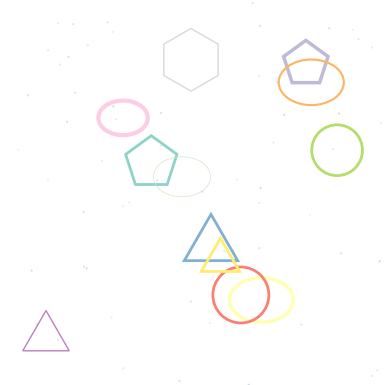[{"shape": "pentagon", "thickness": 2, "radius": 0.35, "center": [0.393, 0.577]}, {"shape": "oval", "thickness": 2.5, "radius": 0.41, "center": [0.679, 0.221]}, {"shape": "pentagon", "thickness": 2.5, "radius": 0.3, "center": [0.794, 0.834]}, {"shape": "circle", "thickness": 2, "radius": 0.36, "center": [0.626, 0.234]}, {"shape": "triangle", "thickness": 2, "radius": 0.4, "center": [0.548, 0.363]}, {"shape": "oval", "thickness": 1.5, "radius": 0.42, "center": [0.808, 0.786]}, {"shape": "circle", "thickness": 2, "radius": 0.33, "center": [0.876, 0.61]}, {"shape": "oval", "thickness": 3, "radius": 0.32, "center": [0.32, 0.694]}, {"shape": "hexagon", "thickness": 1, "radius": 0.41, "center": [0.496, 0.845]}, {"shape": "triangle", "thickness": 1, "radius": 0.35, "center": [0.119, 0.124]}, {"shape": "oval", "thickness": 0.5, "radius": 0.37, "center": [0.473, 0.541]}, {"shape": "triangle", "thickness": 2, "radius": 0.29, "center": [0.573, 0.324]}]